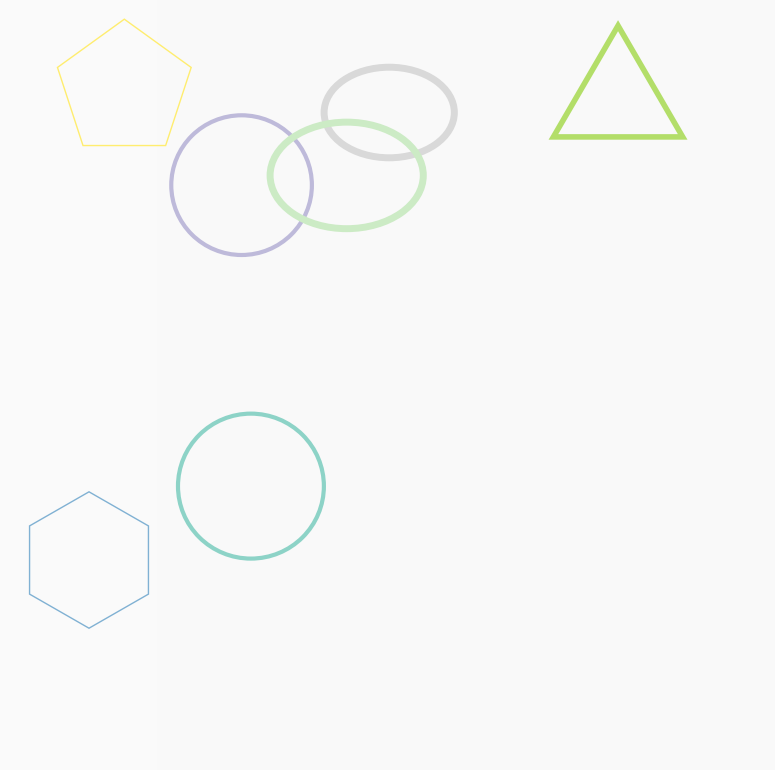[{"shape": "circle", "thickness": 1.5, "radius": 0.47, "center": [0.324, 0.369]}, {"shape": "circle", "thickness": 1.5, "radius": 0.45, "center": [0.312, 0.76]}, {"shape": "hexagon", "thickness": 0.5, "radius": 0.44, "center": [0.115, 0.273]}, {"shape": "triangle", "thickness": 2, "radius": 0.48, "center": [0.797, 0.87]}, {"shape": "oval", "thickness": 2.5, "radius": 0.42, "center": [0.502, 0.854]}, {"shape": "oval", "thickness": 2.5, "radius": 0.49, "center": [0.447, 0.772]}, {"shape": "pentagon", "thickness": 0.5, "radius": 0.45, "center": [0.16, 0.884]}]